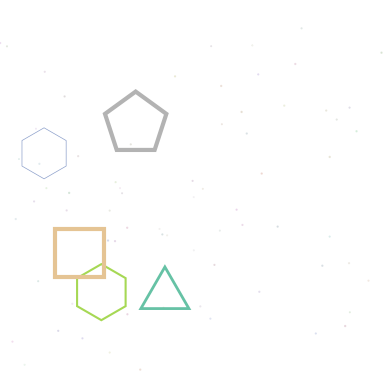[{"shape": "triangle", "thickness": 2, "radius": 0.36, "center": [0.428, 0.235]}, {"shape": "hexagon", "thickness": 0.5, "radius": 0.33, "center": [0.114, 0.602]}, {"shape": "hexagon", "thickness": 1.5, "radius": 0.36, "center": [0.263, 0.241]}, {"shape": "square", "thickness": 3, "radius": 0.31, "center": [0.206, 0.343]}, {"shape": "pentagon", "thickness": 3, "radius": 0.42, "center": [0.352, 0.678]}]